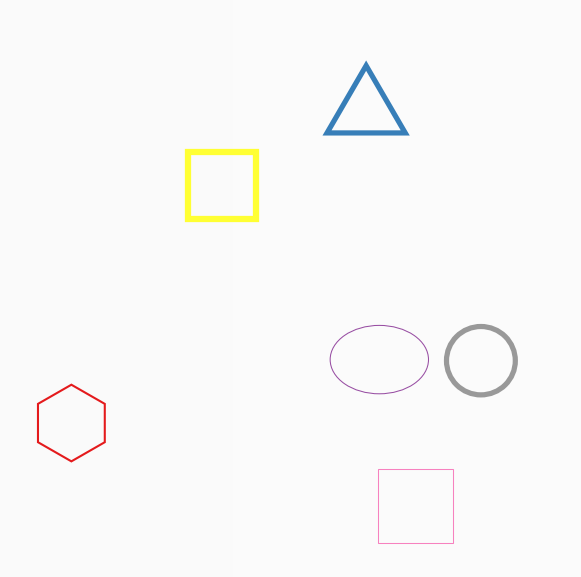[{"shape": "hexagon", "thickness": 1, "radius": 0.33, "center": [0.123, 0.267]}, {"shape": "triangle", "thickness": 2.5, "radius": 0.39, "center": [0.63, 0.808]}, {"shape": "oval", "thickness": 0.5, "radius": 0.42, "center": [0.653, 0.376]}, {"shape": "square", "thickness": 3, "radius": 0.29, "center": [0.382, 0.678]}, {"shape": "square", "thickness": 0.5, "radius": 0.32, "center": [0.715, 0.123]}, {"shape": "circle", "thickness": 2.5, "radius": 0.3, "center": [0.827, 0.375]}]